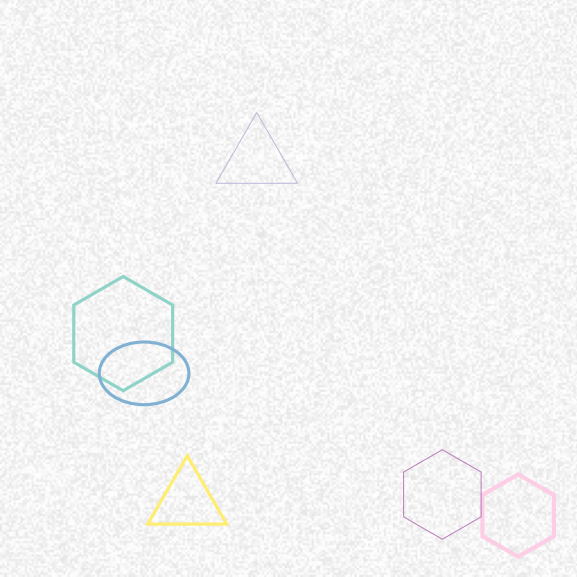[{"shape": "hexagon", "thickness": 1.5, "radius": 0.49, "center": [0.213, 0.421]}, {"shape": "triangle", "thickness": 0.5, "radius": 0.41, "center": [0.445, 0.723]}, {"shape": "oval", "thickness": 1.5, "radius": 0.39, "center": [0.25, 0.353]}, {"shape": "hexagon", "thickness": 2, "radius": 0.36, "center": [0.897, 0.106]}, {"shape": "hexagon", "thickness": 0.5, "radius": 0.39, "center": [0.766, 0.143]}, {"shape": "triangle", "thickness": 1.5, "radius": 0.39, "center": [0.324, 0.131]}]